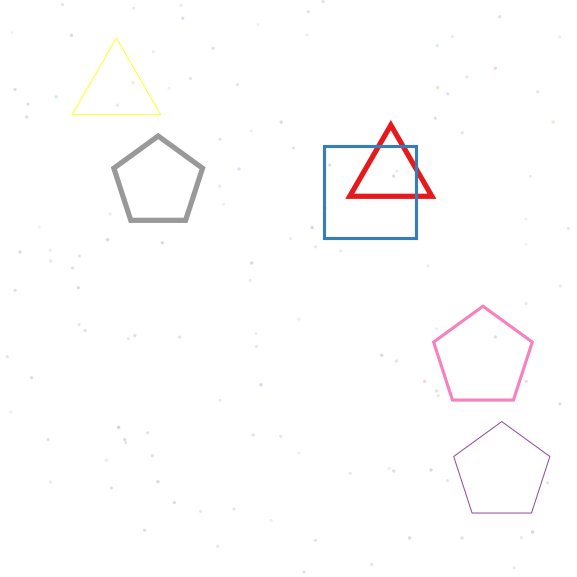[{"shape": "triangle", "thickness": 2.5, "radius": 0.41, "center": [0.677, 0.7]}, {"shape": "square", "thickness": 1.5, "radius": 0.4, "center": [0.64, 0.667]}, {"shape": "pentagon", "thickness": 0.5, "radius": 0.44, "center": [0.869, 0.182]}, {"shape": "triangle", "thickness": 0.5, "radius": 0.44, "center": [0.202, 0.845]}, {"shape": "pentagon", "thickness": 1.5, "radius": 0.45, "center": [0.836, 0.379]}, {"shape": "pentagon", "thickness": 2.5, "radius": 0.4, "center": [0.274, 0.683]}]